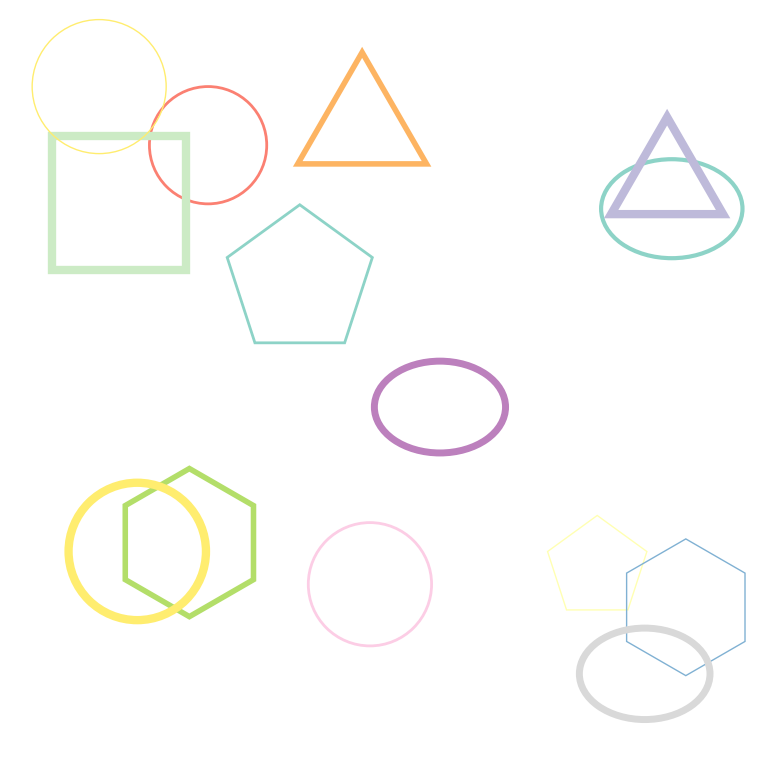[{"shape": "pentagon", "thickness": 1, "radius": 0.5, "center": [0.389, 0.635]}, {"shape": "oval", "thickness": 1.5, "radius": 0.46, "center": [0.872, 0.729]}, {"shape": "pentagon", "thickness": 0.5, "radius": 0.34, "center": [0.776, 0.263]}, {"shape": "triangle", "thickness": 3, "radius": 0.42, "center": [0.866, 0.764]}, {"shape": "circle", "thickness": 1, "radius": 0.38, "center": [0.27, 0.811]}, {"shape": "hexagon", "thickness": 0.5, "radius": 0.44, "center": [0.891, 0.211]}, {"shape": "triangle", "thickness": 2, "radius": 0.48, "center": [0.47, 0.835]}, {"shape": "hexagon", "thickness": 2, "radius": 0.48, "center": [0.246, 0.295]}, {"shape": "circle", "thickness": 1, "radius": 0.4, "center": [0.48, 0.241]}, {"shape": "oval", "thickness": 2.5, "radius": 0.42, "center": [0.837, 0.125]}, {"shape": "oval", "thickness": 2.5, "radius": 0.43, "center": [0.571, 0.471]}, {"shape": "square", "thickness": 3, "radius": 0.43, "center": [0.155, 0.736]}, {"shape": "circle", "thickness": 3, "radius": 0.45, "center": [0.178, 0.284]}, {"shape": "circle", "thickness": 0.5, "radius": 0.44, "center": [0.129, 0.888]}]